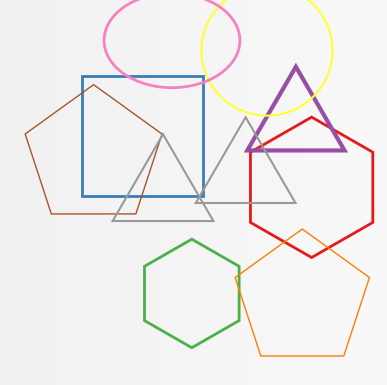[{"shape": "hexagon", "thickness": 2, "radius": 0.91, "center": [0.804, 0.513]}, {"shape": "square", "thickness": 2, "radius": 0.78, "center": [0.367, 0.646]}, {"shape": "hexagon", "thickness": 2, "radius": 0.7, "center": [0.495, 0.238]}, {"shape": "triangle", "thickness": 3, "radius": 0.72, "center": [0.764, 0.682]}, {"shape": "pentagon", "thickness": 1, "radius": 0.91, "center": [0.78, 0.223]}, {"shape": "circle", "thickness": 1.5, "radius": 0.85, "center": [0.689, 0.869]}, {"shape": "pentagon", "thickness": 1, "radius": 0.93, "center": [0.242, 0.595]}, {"shape": "oval", "thickness": 2, "radius": 0.88, "center": [0.444, 0.895]}, {"shape": "triangle", "thickness": 1.5, "radius": 0.75, "center": [0.421, 0.501]}, {"shape": "triangle", "thickness": 1.5, "radius": 0.74, "center": [0.634, 0.547]}]